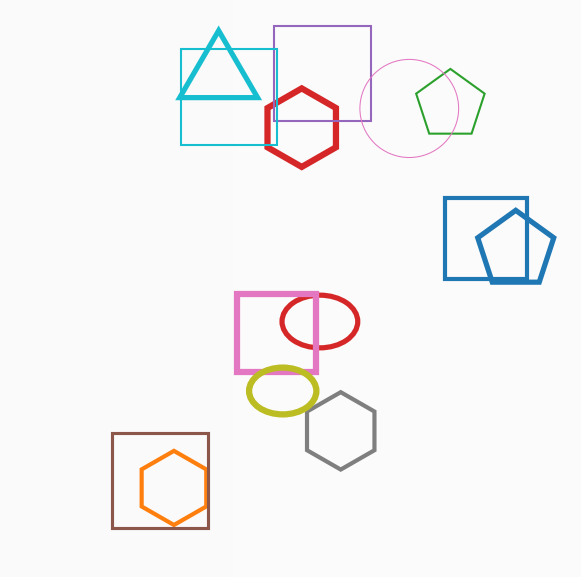[{"shape": "square", "thickness": 2, "radius": 0.35, "center": [0.836, 0.586]}, {"shape": "pentagon", "thickness": 2.5, "radius": 0.34, "center": [0.887, 0.566]}, {"shape": "hexagon", "thickness": 2, "radius": 0.32, "center": [0.299, 0.154]}, {"shape": "pentagon", "thickness": 1, "radius": 0.31, "center": [0.775, 0.818]}, {"shape": "hexagon", "thickness": 3, "radius": 0.34, "center": [0.519, 0.778]}, {"shape": "oval", "thickness": 2.5, "radius": 0.33, "center": [0.55, 0.442]}, {"shape": "square", "thickness": 1, "radius": 0.42, "center": [0.555, 0.872]}, {"shape": "square", "thickness": 1.5, "radius": 0.41, "center": [0.276, 0.168]}, {"shape": "circle", "thickness": 0.5, "radius": 0.42, "center": [0.704, 0.811]}, {"shape": "square", "thickness": 3, "radius": 0.34, "center": [0.476, 0.422]}, {"shape": "hexagon", "thickness": 2, "radius": 0.33, "center": [0.586, 0.253]}, {"shape": "oval", "thickness": 3, "radius": 0.29, "center": [0.486, 0.322]}, {"shape": "square", "thickness": 1, "radius": 0.42, "center": [0.394, 0.831]}, {"shape": "triangle", "thickness": 2.5, "radius": 0.39, "center": [0.376, 0.869]}]